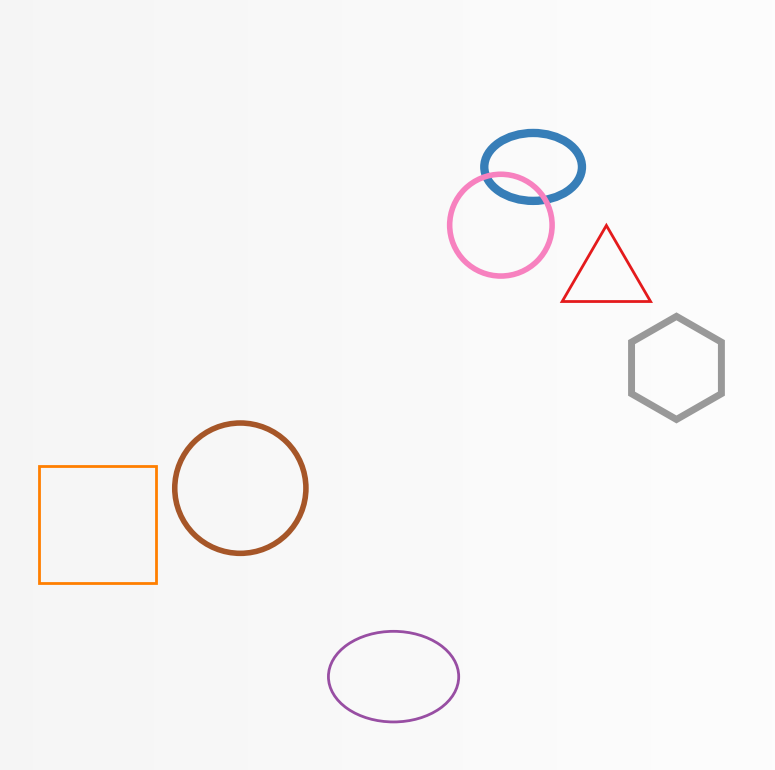[{"shape": "triangle", "thickness": 1, "radius": 0.33, "center": [0.782, 0.641]}, {"shape": "oval", "thickness": 3, "radius": 0.32, "center": [0.688, 0.783]}, {"shape": "oval", "thickness": 1, "radius": 0.42, "center": [0.508, 0.121]}, {"shape": "square", "thickness": 1, "radius": 0.38, "center": [0.126, 0.319]}, {"shape": "circle", "thickness": 2, "radius": 0.42, "center": [0.31, 0.366]}, {"shape": "circle", "thickness": 2, "radius": 0.33, "center": [0.646, 0.708]}, {"shape": "hexagon", "thickness": 2.5, "radius": 0.33, "center": [0.873, 0.522]}]